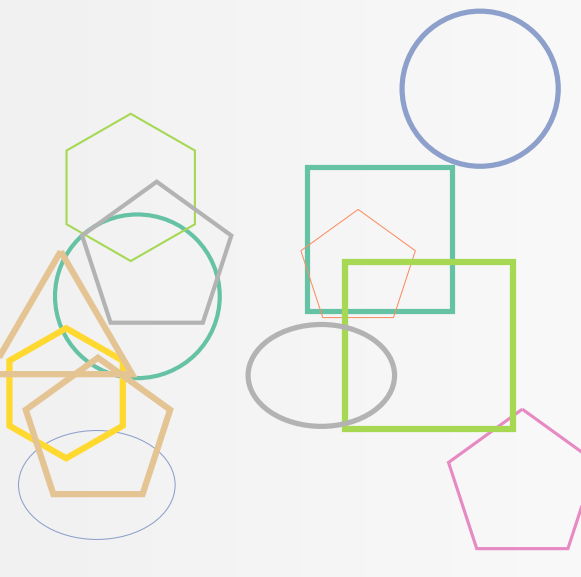[{"shape": "circle", "thickness": 2, "radius": 0.71, "center": [0.236, 0.486]}, {"shape": "square", "thickness": 2.5, "radius": 0.62, "center": [0.653, 0.584]}, {"shape": "pentagon", "thickness": 0.5, "radius": 0.52, "center": [0.616, 0.533]}, {"shape": "circle", "thickness": 2.5, "radius": 0.67, "center": [0.826, 0.846]}, {"shape": "oval", "thickness": 0.5, "radius": 0.67, "center": [0.167, 0.159]}, {"shape": "pentagon", "thickness": 1.5, "radius": 0.67, "center": [0.899, 0.157]}, {"shape": "hexagon", "thickness": 1, "radius": 0.64, "center": [0.225, 0.675]}, {"shape": "square", "thickness": 3, "radius": 0.72, "center": [0.737, 0.401]}, {"shape": "hexagon", "thickness": 3, "radius": 0.56, "center": [0.114, 0.318]}, {"shape": "triangle", "thickness": 3, "radius": 0.71, "center": [0.104, 0.422]}, {"shape": "pentagon", "thickness": 3, "radius": 0.65, "center": [0.169, 0.249]}, {"shape": "pentagon", "thickness": 2, "radius": 0.67, "center": [0.27, 0.55]}, {"shape": "oval", "thickness": 2.5, "radius": 0.63, "center": [0.553, 0.349]}]